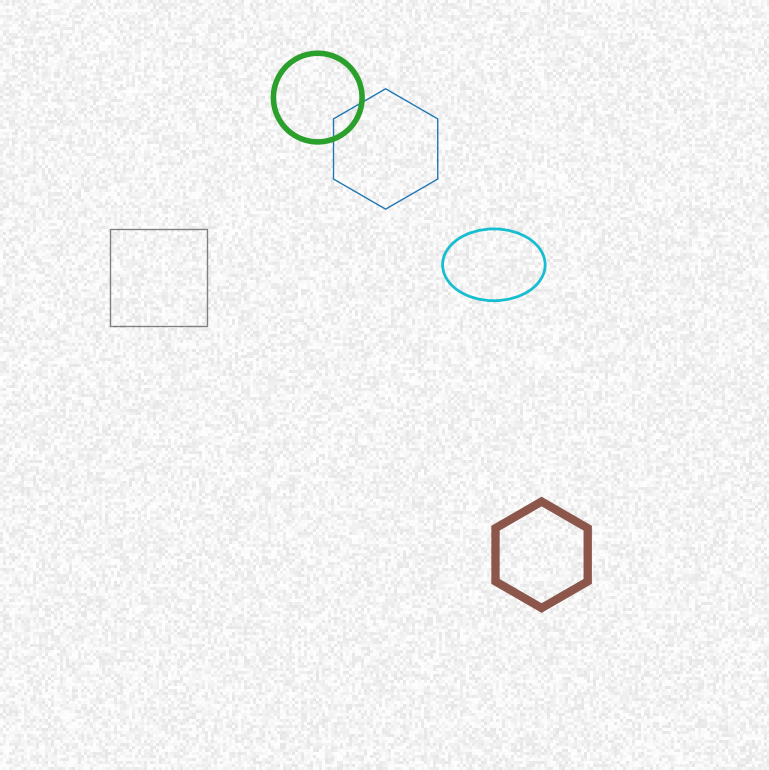[{"shape": "hexagon", "thickness": 0.5, "radius": 0.39, "center": [0.501, 0.807]}, {"shape": "circle", "thickness": 2, "radius": 0.29, "center": [0.413, 0.873]}, {"shape": "hexagon", "thickness": 3, "radius": 0.35, "center": [0.703, 0.279]}, {"shape": "square", "thickness": 0.5, "radius": 0.32, "center": [0.206, 0.64]}, {"shape": "oval", "thickness": 1, "radius": 0.33, "center": [0.641, 0.656]}]